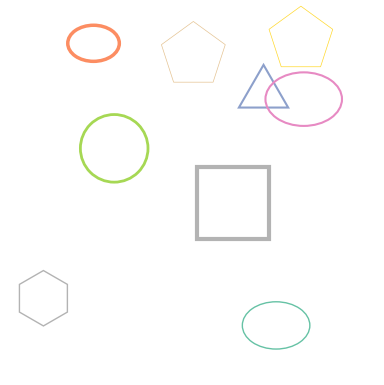[{"shape": "oval", "thickness": 1, "radius": 0.44, "center": [0.717, 0.155]}, {"shape": "oval", "thickness": 2.5, "radius": 0.33, "center": [0.243, 0.888]}, {"shape": "triangle", "thickness": 1.5, "radius": 0.37, "center": [0.685, 0.758]}, {"shape": "oval", "thickness": 1.5, "radius": 0.5, "center": [0.789, 0.743]}, {"shape": "circle", "thickness": 2, "radius": 0.44, "center": [0.297, 0.615]}, {"shape": "pentagon", "thickness": 0.5, "radius": 0.43, "center": [0.782, 0.897]}, {"shape": "pentagon", "thickness": 0.5, "radius": 0.44, "center": [0.502, 0.857]}, {"shape": "square", "thickness": 3, "radius": 0.47, "center": [0.605, 0.473]}, {"shape": "hexagon", "thickness": 1, "radius": 0.36, "center": [0.113, 0.225]}]